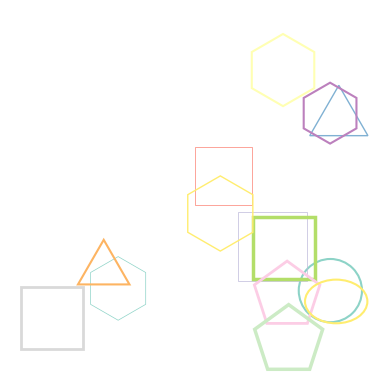[{"shape": "circle", "thickness": 1.5, "radius": 0.41, "center": [0.858, 0.245]}, {"shape": "hexagon", "thickness": 0.5, "radius": 0.41, "center": [0.307, 0.251]}, {"shape": "hexagon", "thickness": 1.5, "radius": 0.47, "center": [0.735, 0.818]}, {"shape": "square", "thickness": 0.5, "radius": 0.44, "center": [0.708, 0.36]}, {"shape": "square", "thickness": 0.5, "radius": 0.38, "center": [0.58, 0.543]}, {"shape": "triangle", "thickness": 1, "radius": 0.44, "center": [0.88, 0.691]}, {"shape": "triangle", "thickness": 1.5, "radius": 0.39, "center": [0.269, 0.3]}, {"shape": "square", "thickness": 2.5, "radius": 0.4, "center": [0.737, 0.356]}, {"shape": "pentagon", "thickness": 2, "radius": 0.45, "center": [0.746, 0.232]}, {"shape": "square", "thickness": 2, "radius": 0.4, "center": [0.136, 0.173]}, {"shape": "hexagon", "thickness": 1.5, "radius": 0.4, "center": [0.857, 0.706]}, {"shape": "pentagon", "thickness": 2.5, "radius": 0.46, "center": [0.75, 0.116]}, {"shape": "oval", "thickness": 1.5, "radius": 0.41, "center": [0.873, 0.217]}, {"shape": "hexagon", "thickness": 1, "radius": 0.49, "center": [0.572, 0.445]}]